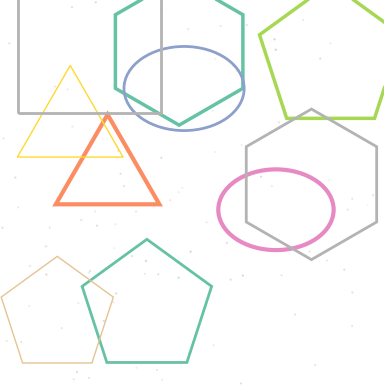[{"shape": "hexagon", "thickness": 2.5, "radius": 0.96, "center": [0.465, 0.866]}, {"shape": "pentagon", "thickness": 2, "radius": 0.88, "center": [0.381, 0.202]}, {"shape": "triangle", "thickness": 3, "radius": 0.78, "center": [0.279, 0.547]}, {"shape": "oval", "thickness": 2, "radius": 0.78, "center": [0.478, 0.77]}, {"shape": "oval", "thickness": 3, "radius": 0.75, "center": [0.717, 0.455]}, {"shape": "pentagon", "thickness": 2.5, "radius": 0.97, "center": [0.859, 0.85]}, {"shape": "triangle", "thickness": 1, "radius": 0.79, "center": [0.182, 0.671]}, {"shape": "pentagon", "thickness": 1, "radius": 0.77, "center": [0.149, 0.181]}, {"shape": "hexagon", "thickness": 2, "radius": 0.98, "center": [0.809, 0.521]}, {"shape": "square", "thickness": 2, "radius": 0.93, "center": [0.232, 0.892]}]